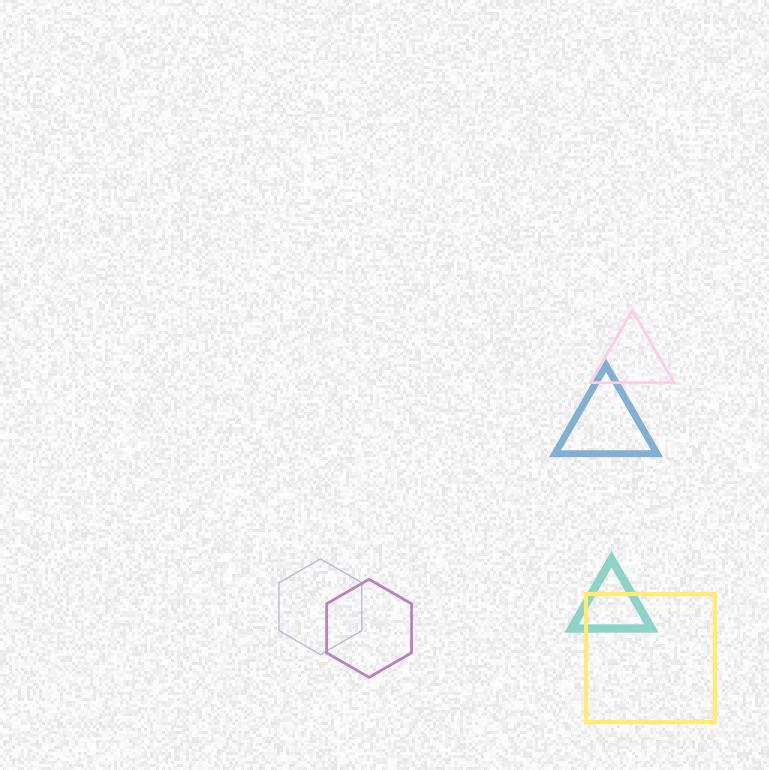[{"shape": "triangle", "thickness": 3, "radius": 0.3, "center": [0.794, 0.214]}, {"shape": "hexagon", "thickness": 0.5, "radius": 0.31, "center": [0.416, 0.212]}, {"shape": "triangle", "thickness": 2.5, "radius": 0.38, "center": [0.787, 0.449]}, {"shape": "triangle", "thickness": 1, "radius": 0.31, "center": [0.821, 0.534]}, {"shape": "hexagon", "thickness": 1, "radius": 0.32, "center": [0.479, 0.184]}, {"shape": "square", "thickness": 1.5, "radius": 0.42, "center": [0.845, 0.145]}]